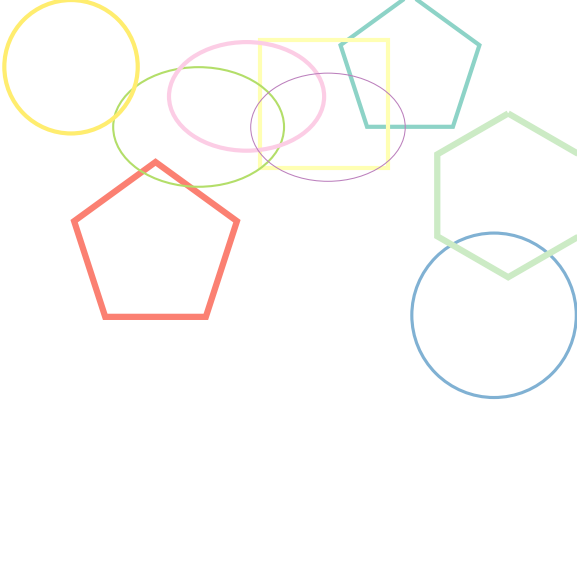[{"shape": "pentagon", "thickness": 2, "radius": 0.63, "center": [0.71, 0.882]}, {"shape": "square", "thickness": 2, "radius": 0.55, "center": [0.561, 0.819]}, {"shape": "pentagon", "thickness": 3, "radius": 0.74, "center": [0.269, 0.57]}, {"shape": "circle", "thickness": 1.5, "radius": 0.71, "center": [0.856, 0.453]}, {"shape": "oval", "thickness": 1, "radius": 0.74, "center": [0.344, 0.779]}, {"shape": "oval", "thickness": 2, "radius": 0.67, "center": [0.427, 0.832]}, {"shape": "oval", "thickness": 0.5, "radius": 0.67, "center": [0.568, 0.779]}, {"shape": "hexagon", "thickness": 3, "radius": 0.71, "center": [0.88, 0.661]}, {"shape": "circle", "thickness": 2, "radius": 0.58, "center": [0.123, 0.884]}]